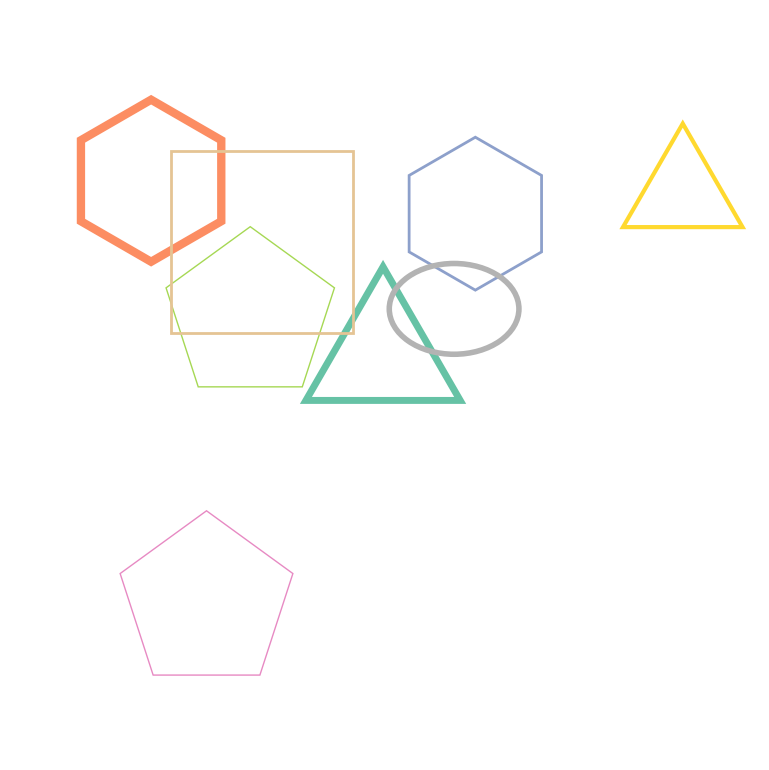[{"shape": "triangle", "thickness": 2.5, "radius": 0.58, "center": [0.497, 0.538]}, {"shape": "hexagon", "thickness": 3, "radius": 0.53, "center": [0.196, 0.765]}, {"shape": "hexagon", "thickness": 1, "radius": 0.5, "center": [0.617, 0.722]}, {"shape": "pentagon", "thickness": 0.5, "radius": 0.59, "center": [0.268, 0.219]}, {"shape": "pentagon", "thickness": 0.5, "radius": 0.57, "center": [0.325, 0.591]}, {"shape": "triangle", "thickness": 1.5, "radius": 0.45, "center": [0.887, 0.75]}, {"shape": "square", "thickness": 1, "radius": 0.59, "center": [0.34, 0.686]}, {"shape": "oval", "thickness": 2, "radius": 0.42, "center": [0.59, 0.599]}]